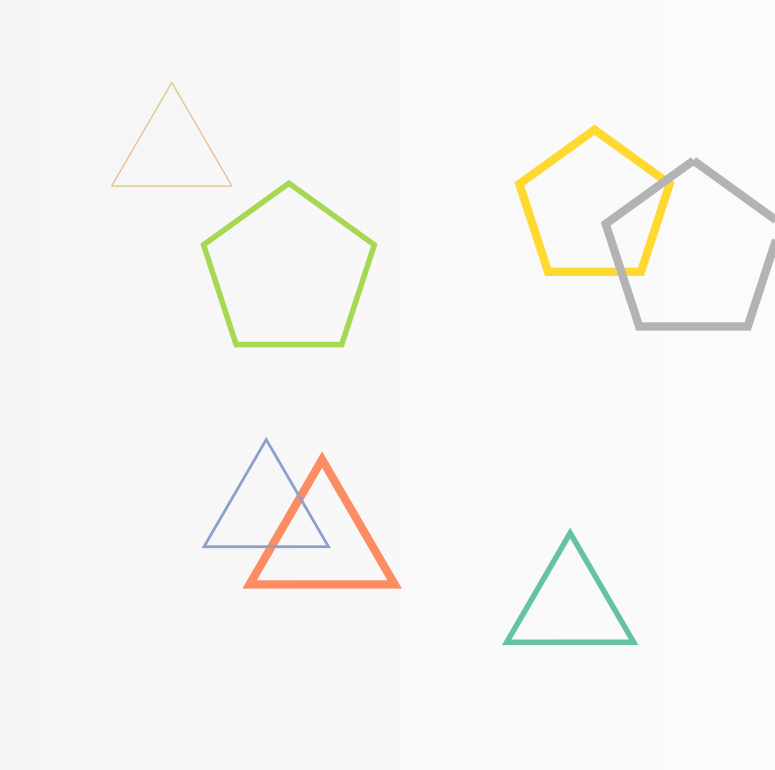[{"shape": "triangle", "thickness": 2, "radius": 0.47, "center": [0.736, 0.213]}, {"shape": "triangle", "thickness": 3, "radius": 0.54, "center": [0.416, 0.295]}, {"shape": "triangle", "thickness": 1, "radius": 0.46, "center": [0.344, 0.336]}, {"shape": "pentagon", "thickness": 2, "radius": 0.58, "center": [0.373, 0.646]}, {"shape": "pentagon", "thickness": 3, "radius": 0.51, "center": [0.767, 0.73]}, {"shape": "triangle", "thickness": 0.5, "radius": 0.45, "center": [0.222, 0.803]}, {"shape": "pentagon", "thickness": 3, "radius": 0.6, "center": [0.895, 0.672]}]